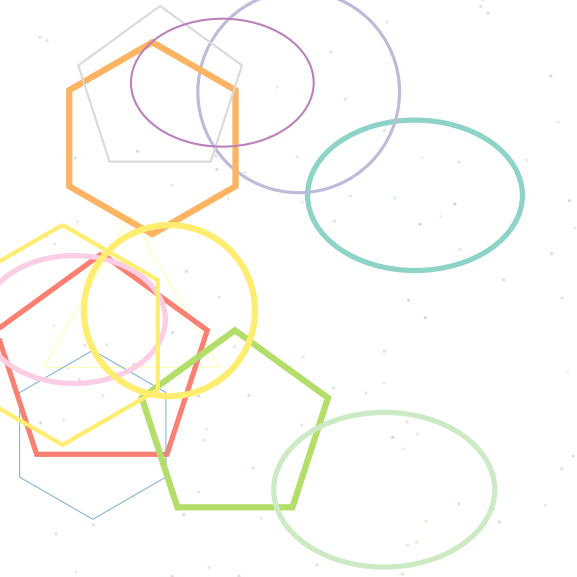[{"shape": "oval", "thickness": 2.5, "radius": 0.93, "center": [0.719, 0.661]}, {"shape": "triangle", "thickness": 0.5, "radius": 0.88, "center": [0.227, 0.45]}, {"shape": "circle", "thickness": 1.5, "radius": 0.87, "center": [0.517, 0.84]}, {"shape": "pentagon", "thickness": 2.5, "radius": 0.96, "center": [0.176, 0.368]}, {"shape": "hexagon", "thickness": 0.5, "radius": 0.73, "center": [0.161, 0.246]}, {"shape": "hexagon", "thickness": 3, "radius": 0.83, "center": [0.264, 0.76]}, {"shape": "pentagon", "thickness": 3, "radius": 0.85, "center": [0.407, 0.258]}, {"shape": "oval", "thickness": 2.5, "radius": 0.79, "center": [0.128, 0.446]}, {"shape": "pentagon", "thickness": 1, "radius": 0.75, "center": [0.277, 0.84]}, {"shape": "oval", "thickness": 1, "radius": 0.79, "center": [0.385, 0.856]}, {"shape": "oval", "thickness": 2.5, "radius": 0.96, "center": [0.665, 0.151]}, {"shape": "circle", "thickness": 3, "radius": 0.74, "center": [0.293, 0.461]}, {"shape": "hexagon", "thickness": 2, "radius": 0.95, "center": [0.108, 0.419]}]